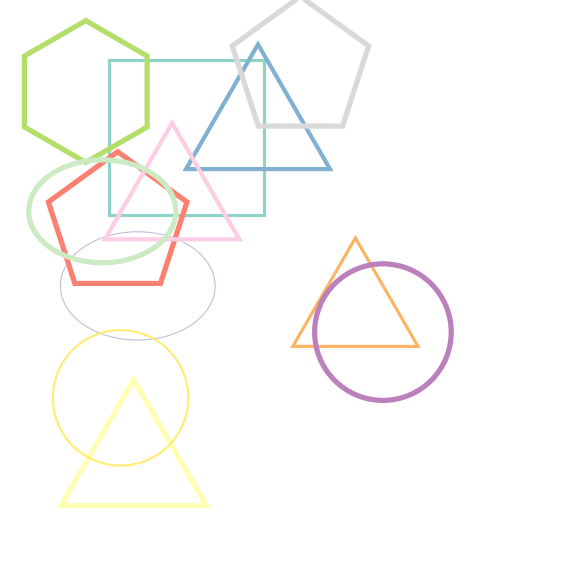[{"shape": "square", "thickness": 1.5, "radius": 0.67, "center": [0.323, 0.761]}, {"shape": "triangle", "thickness": 2.5, "radius": 0.73, "center": [0.232, 0.196]}, {"shape": "oval", "thickness": 0.5, "radius": 0.67, "center": [0.239, 0.504]}, {"shape": "pentagon", "thickness": 2.5, "radius": 0.63, "center": [0.204, 0.61]}, {"shape": "triangle", "thickness": 2, "radius": 0.72, "center": [0.447, 0.778]}, {"shape": "triangle", "thickness": 1.5, "radius": 0.63, "center": [0.615, 0.462]}, {"shape": "hexagon", "thickness": 2.5, "radius": 0.61, "center": [0.149, 0.841]}, {"shape": "triangle", "thickness": 2, "radius": 0.67, "center": [0.298, 0.652]}, {"shape": "pentagon", "thickness": 2.5, "radius": 0.62, "center": [0.52, 0.881]}, {"shape": "circle", "thickness": 2.5, "radius": 0.59, "center": [0.663, 0.424]}, {"shape": "oval", "thickness": 2.5, "radius": 0.64, "center": [0.177, 0.633]}, {"shape": "circle", "thickness": 1, "radius": 0.59, "center": [0.209, 0.31]}]